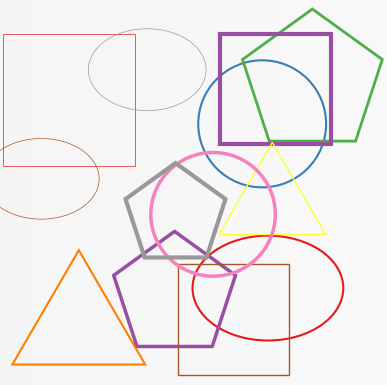[{"shape": "oval", "thickness": 1.5, "radius": 0.97, "center": [0.691, 0.252]}, {"shape": "square", "thickness": 0.5, "radius": 0.85, "center": [0.179, 0.741]}, {"shape": "circle", "thickness": 1.5, "radius": 0.83, "center": [0.677, 0.678]}, {"shape": "pentagon", "thickness": 2, "radius": 0.95, "center": [0.806, 0.787]}, {"shape": "square", "thickness": 3, "radius": 0.72, "center": [0.711, 0.769]}, {"shape": "pentagon", "thickness": 2.5, "radius": 0.83, "center": [0.451, 0.234]}, {"shape": "triangle", "thickness": 1.5, "radius": 0.99, "center": [0.203, 0.152]}, {"shape": "triangle", "thickness": 1, "radius": 0.8, "center": [0.703, 0.471]}, {"shape": "square", "thickness": 1, "radius": 0.72, "center": [0.602, 0.17]}, {"shape": "oval", "thickness": 0.5, "radius": 0.75, "center": [0.106, 0.535]}, {"shape": "circle", "thickness": 2.5, "radius": 0.8, "center": [0.55, 0.443]}, {"shape": "pentagon", "thickness": 3, "radius": 0.68, "center": [0.453, 0.441]}, {"shape": "oval", "thickness": 0.5, "radius": 0.76, "center": [0.38, 0.819]}]